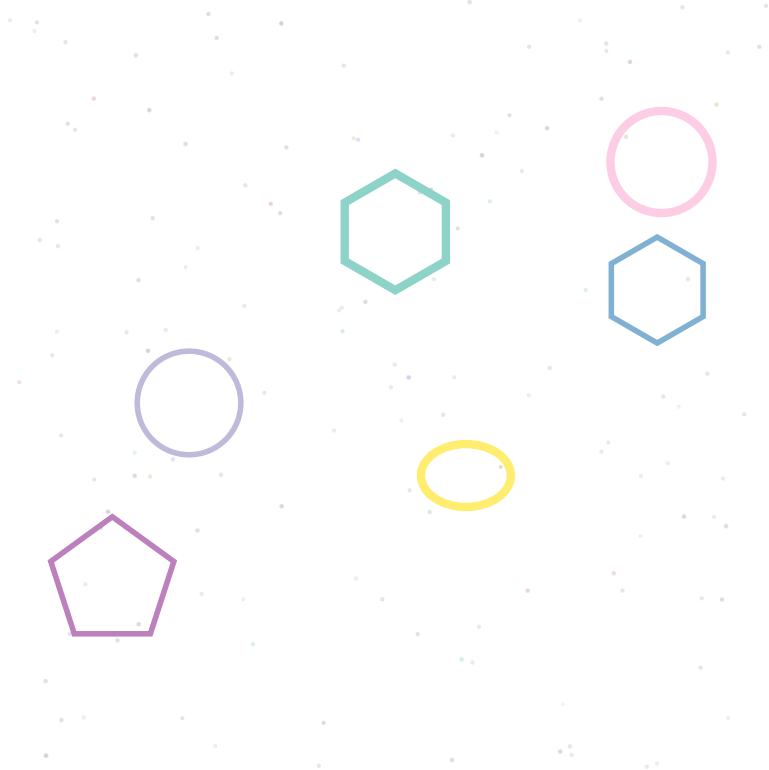[{"shape": "hexagon", "thickness": 3, "radius": 0.38, "center": [0.513, 0.699]}, {"shape": "circle", "thickness": 2, "radius": 0.34, "center": [0.246, 0.477]}, {"shape": "hexagon", "thickness": 2, "radius": 0.34, "center": [0.854, 0.623]}, {"shape": "circle", "thickness": 3, "radius": 0.33, "center": [0.859, 0.79]}, {"shape": "pentagon", "thickness": 2, "radius": 0.42, "center": [0.146, 0.245]}, {"shape": "oval", "thickness": 3, "radius": 0.29, "center": [0.605, 0.382]}]